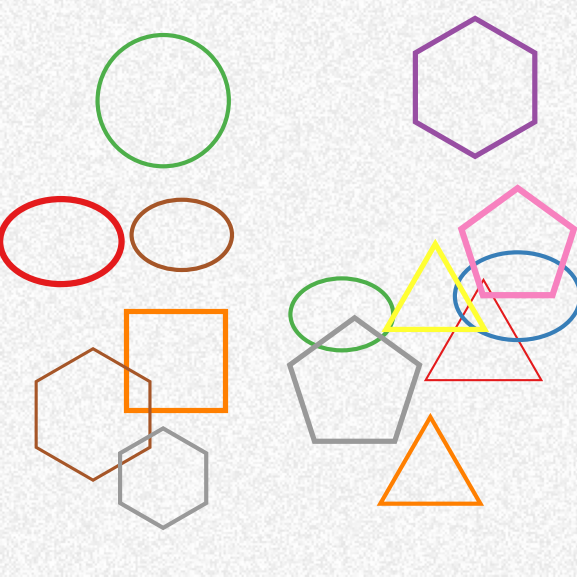[{"shape": "triangle", "thickness": 1, "radius": 0.58, "center": [0.837, 0.399]}, {"shape": "oval", "thickness": 3, "radius": 0.53, "center": [0.105, 0.581]}, {"shape": "oval", "thickness": 2, "radius": 0.54, "center": [0.896, 0.486]}, {"shape": "oval", "thickness": 2, "radius": 0.45, "center": [0.592, 0.455]}, {"shape": "circle", "thickness": 2, "radius": 0.57, "center": [0.283, 0.825]}, {"shape": "hexagon", "thickness": 2.5, "radius": 0.6, "center": [0.823, 0.848]}, {"shape": "square", "thickness": 2.5, "radius": 0.43, "center": [0.304, 0.375]}, {"shape": "triangle", "thickness": 2, "radius": 0.5, "center": [0.745, 0.177]}, {"shape": "triangle", "thickness": 2.5, "radius": 0.49, "center": [0.754, 0.478]}, {"shape": "oval", "thickness": 2, "radius": 0.43, "center": [0.315, 0.592]}, {"shape": "hexagon", "thickness": 1.5, "radius": 0.57, "center": [0.161, 0.281]}, {"shape": "pentagon", "thickness": 3, "radius": 0.51, "center": [0.896, 0.571]}, {"shape": "hexagon", "thickness": 2, "radius": 0.43, "center": [0.283, 0.171]}, {"shape": "pentagon", "thickness": 2.5, "radius": 0.59, "center": [0.614, 0.331]}]